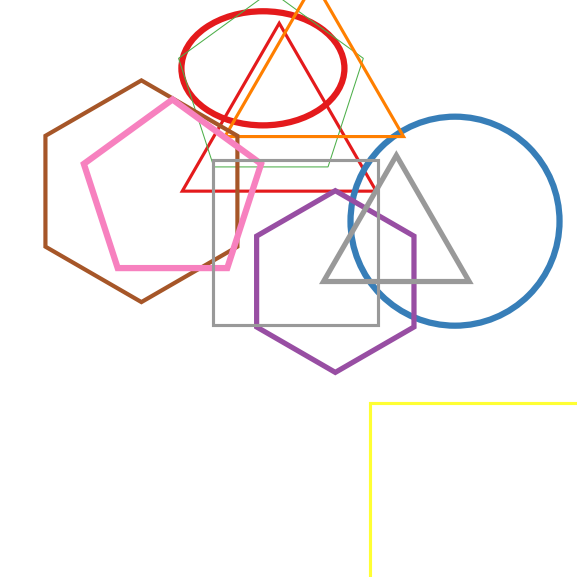[{"shape": "oval", "thickness": 3, "radius": 0.71, "center": [0.455, 0.881]}, {"shape": "triangle", "thickness": 1.5, "radius": 0.97, "center": [0.484, 0.765]}, {"shape": "circle", "thickness": 3, "radius": 0.9, "center": [0.788, 0.616]}, {"shape": "pentagon", "thickness": 0.5, "radius": 0.84, "center": [0.469, 0.846]}, {"shape": "hexagon", "thickness": 2.5, "radius": 0.79, "center": [0.581, 0.512]}, {"shape": "triangle", "thickness": 1.5, "radius": 0.89, "center": [0.544, 0.852]}, {"shape": "square", "thickness": 1.5, "radius": 0.96, "center": [0.833, 0.11]}, {"shape": "hexagon", "thickness": 2, "radius": 0.96, "center": [0.245, 0.668]}, {"shape": "pentagon", "thickness": 3, "radius": 0.81, "center": [0.299, 0.665]}, {"shape": "square", "thickness": 1.5, "radius": 0.71, "center": [0.511, 0.578]}, {"shape": "triangle", "thickness": 2.5, "radius": 0.73, "center": [0.686, 0.584]}]